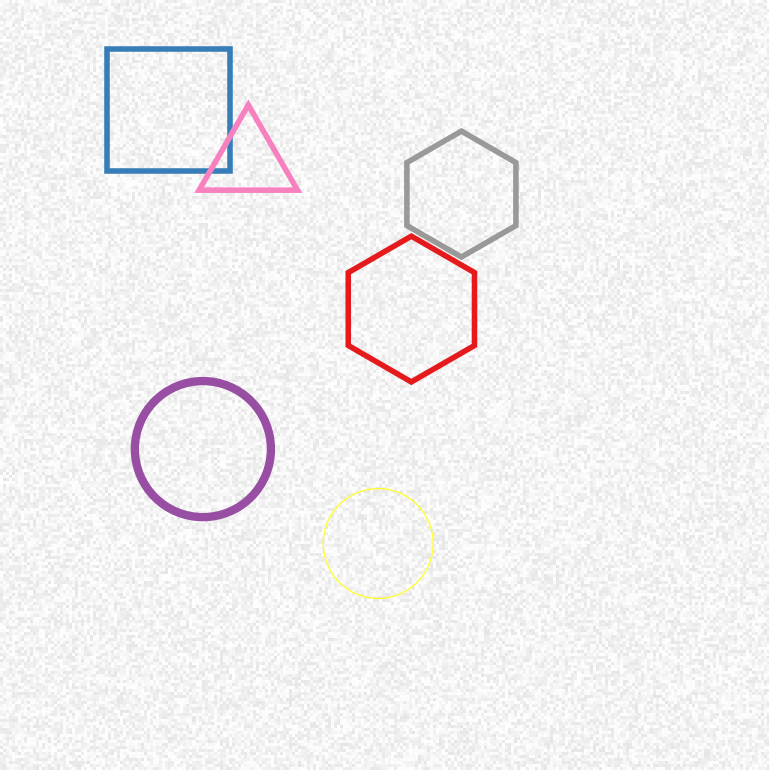[{"shape": "hexagon", "thickness": 2, "radius": 0.47, "center": [0.534, 0.599]}, {"shape": "square", "thickness": 2, "radius": 0.4, "center": [0.219, 0.857]}, {"shape": "circle", "thickness": 3, "radius": 0.44, "center": [0.263, 0.417]}, {"shape": "circle", "thickness": 0.5, "radius": 0.36, "center": [0.491, 0.294]}, {"shape": "triangle", "thickness": 2, "radius": 0.37, "center": [0.322, 0.79]}, {"shape": "hexagon", "thickness": 2, "radius": 0.41, "center": [0.599, 0.748]}]